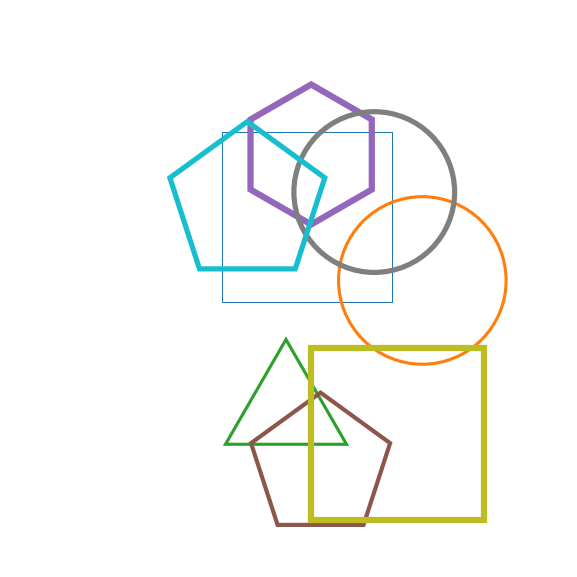[{"shape": "square", "thickness": 0.5, "radius": 0.74, "center": [0.531, 0.623]}, {"shape": "circle", "thickness": 1.5, "radius": 0.73, "center": [0.731, 0.513]}, {"shape": "triangle", "thickness": 1.5, "radius": 0.6, "center": [0.495, 0.29]}, {"shape": "hexagon", "thickness": 3, "radius": 0.61, "center": [0.539, 0.732]}, {"shape": "pentagon", "thickness": 2, "radius": 0.63, "center": [0.555, 0.193]}, {"shape": "circle", "thickness": 2.5, "radius": 0.7, "center": [0.648, 0.667]}, {"shape": "square", "thickness": 3, "radius": 0.75, "center": [0.688, 0.248]}, {"shape": "pentagon", "thickness": 2.5, "radius": 0.71, "center": [0.428, 0.648]}]